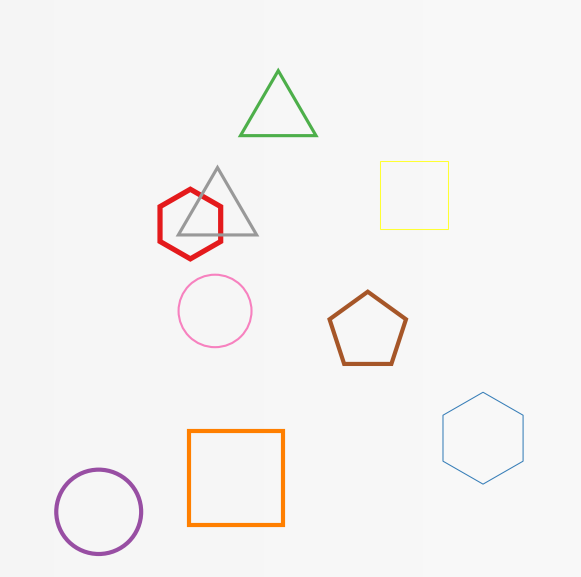[{"shape": "hexagon", "thickness": 2.5, "radius": 0.3, "center": [0.327, 0.611]}, {"shape": "hexagon", "thickness": 0.5, "radius": 0.4, "center": [0.831, 0.24]}, {"shape": "triangle", "thickness": 1.5, "radius": 0.38, "center": [0.479, 0.802]}, {"shape": "circle", "thickness": 2, "radius": 0.37, "center": [0.17, 0.113]}, {"shape": "square", "thickness": 2, "radius": 0.4, "center": [0.405, 0.171]}, {"shape": "square", "thickness": 0.5, "radius": 0.29, "center": [0.712, 0.662]}, {"shape": "pentagon", "thickness": 2, "radius": 0.35, "center": [0.633, 0.425]}, {"shape": "circle", "thickness": 1, "radius": 0.31, "center": [0.37, 0.461]}, {"shape": "triangle", "thickness": 1.5, "radius": 0.39, "center": [0.374, 0.631]}]